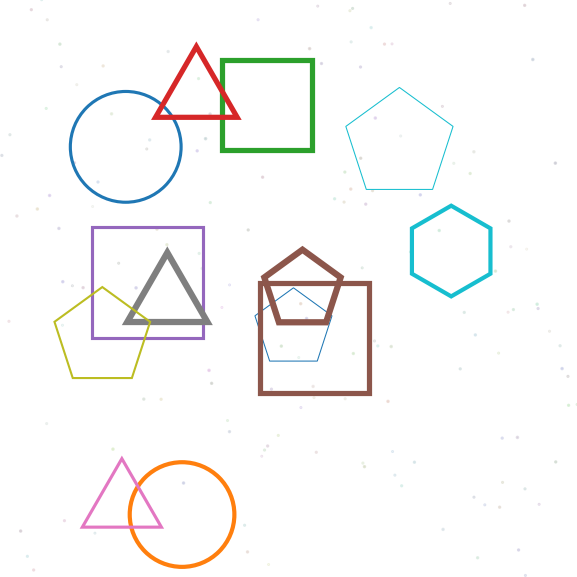[{"shape": "circle", "thickness": 1.5, "radius": 0.48, "center": [0.218, 0.745]}, {"shape": "pentagon", "thickness": 0.5, "radius": 0.35, "center": [0.508, 0.431]}, {"shape": "circle", "thickness": 2, "radius": 0.45, "center": [0.315, 0.108]}, {"shape": "square", "thickness": 2.5, "radius": 0.39, "center": [0.463, 0.818]}, {"shape": "triangle", "thickness": 2.5, "radius": 0.41, "center": [0.34, 0.837]}, {"shape": "square", "thickness": 1.5, "radius": 0.48, "center": [0.255, 0.51]}, {"shape": "pentagon", "thickness": 3, "radius": 0.35, "center": [0.524, 0.497]}, {"shape": "square", "thickness": 2.5, "radius": 0.47, "center": [0.545, 0.414]}, {"shape": "triangle", "thickness": 1.5, "radius": 0.4, "center": [0.211, 0.126]}, {"shape": "triangle", "thickness": 3, "radius": 0.4, "center": [0.29, 0.482]}, {"shape": "pentagon", "thickness": 1, "radius": 0.44, "center": [0.177, 0.415]}, {"shape": "hexagon", "thickness": 2, "radius": 0.39, "center": [0.781, 0.564]}, {"shape": "pentagon", "thickness": 0.5, "radius": 0.49, "center": [0.692, 0.75]}]